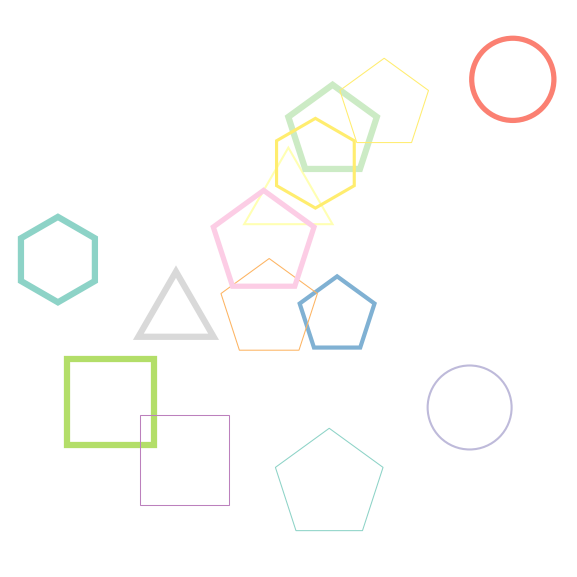[{"shape": "pentagon", "thickness": 0.5, "radius": 0.49, "center": [0.57, 0.16]}, {"shape": "hexagon", "thickness": 3, "radius": 0.37, "center": [0.1, 0.55]}, {"shape": "triangle", "thickness": 1, "radius": 0.44, "center": [0.499, 0.655]}, {"shape": "circle", "thickness": 1, "radius": 0.36, "center": [0.813, 0.294]}, {"shape": "circle", "thickness": 2.5, "radius": 0.36, "center": [0.888, 0.862]}, {"shape": "pentagon", "thickness": 2, "radius": 0.34, "center": [0.584, 0.452]}, {"shape": "pentagon", "thickness": 0.5, "radius": 0.44, "center": [0.466, 0.464]}, {"shape": "square", "thickness": 3, "radius": 0.38, "center": [0.191, 0.303]}, {"shape": "pentagon", "thickness": 2.5, "radius": 0.46, "center": [0.457, 0.578]}, {"shape": "triangle", "thickness": 3, "radius": 0.38, "center": [0.305, 0.454]}, {"shape": "square", "thickness": 0.5, "radius": 0.39, "center": [0.32, 0.202]}, {"shape": "pentagon", "thickness": 3, "radius": 0.4, "center": [0.576, 0.772]}, {"shape": "hexagon", "thickness": 1.5, "radius": 0.39, "center": [0.546, 0.716]}, {"shape": "pentagon", "thickness": 0.5, "radius": 0.4, "center": [0.665, 0.818]}]